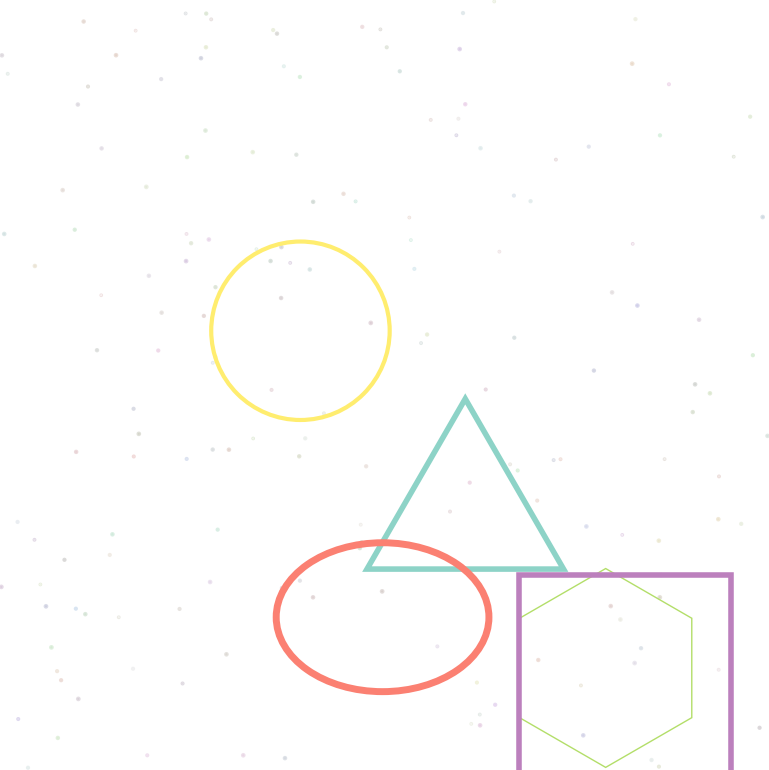[{"shape": "triangle", "thickness": 2, "radius": 0.74, "center": [0.604, 0.335]}, {"shape": "oval", "thickness": 2.5, "radius": 0.69, "center": [0.497, 0.198]}, {"shape": "hexagon", "thickness": 0.5, "radius": 0.65, "center": [0.787, 0.133]}, {"shape": "square", "thickness": 2, "radius": 0.69, "center": [0.812, 0.116]}, {"shape": "circle", "thickness": 1.5, "radius": 0.58, "center": [0.39, 0.57]}]